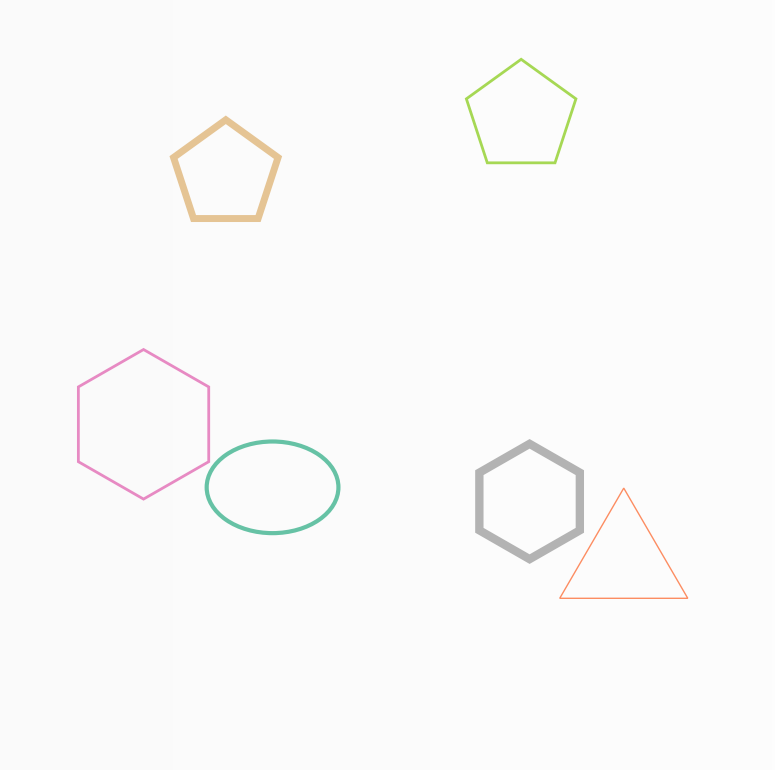[{"shape": "oval", "thickness": 1.5, "radius": 0.43, "center": [0.352, 0.367]}, {"shape": "triangle", "thickness": 0.5, "radius": 0.48, "center": [0.805, 0.271]}, {"shape": "hexagon", "thickness": 1, "radius": 0.49, "center": [0.185, 0.449]}, {"shape": "pentagon", "thickness": 1, "radius": 0.37, "center": [0.672, 0.849]}, {"shape": "pentagon", "thickness": 2.5, "radius": 0.35, "center": [0.291, 0.774]}, {"shape": "hexagon", "thickness": 3, "radius": 0.37, "center": [0.683, 0.349]}]